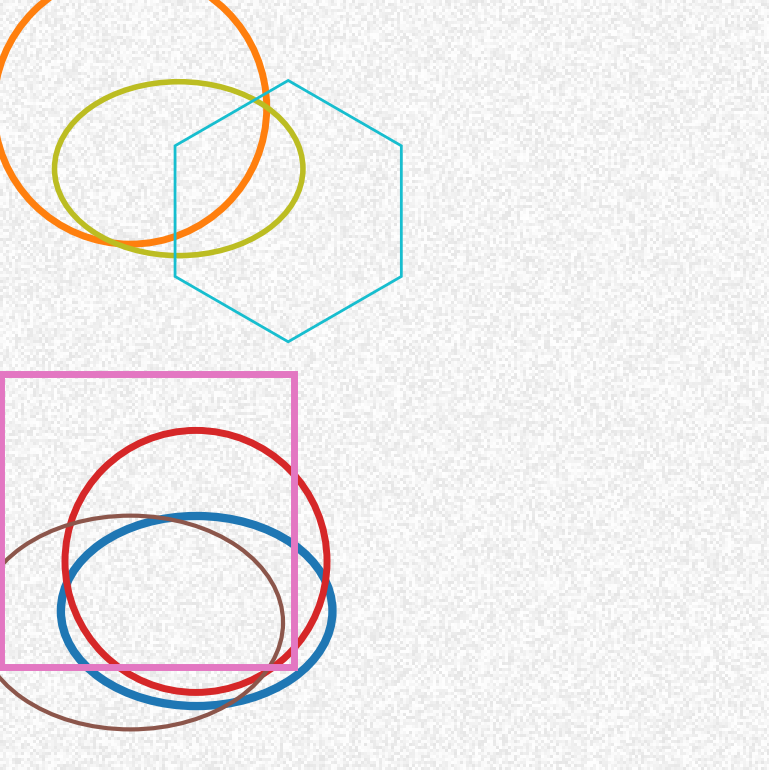[{"shape": "oval", "thickness": 3, "radius": 0.88, "center": [0.255, 0.206]}, {"shape": "circle", "thickness": 2.5, "radius": 0.89, "center": [0.169, 0.86]}, {"shape": "circle", "thickness": 2.5, "radius": 0.85, "center": [0.255, 0.271]}, {"shape": "oval", "thickness": 1.5, "radius": 0.99, "center": [0.169, 0.192]}, {"shape": "square", "thickness": 2.5, "radius": 0.95, "center": [0.192, 0.323]}, {"shape": "oval", "thickness": 2, "radius": 0.81, "center": [0.232, 0.781]}, {"shape": "hexagon", "thickness": 1, "radius": 0.85, "center": [0.374, 0.726]}]